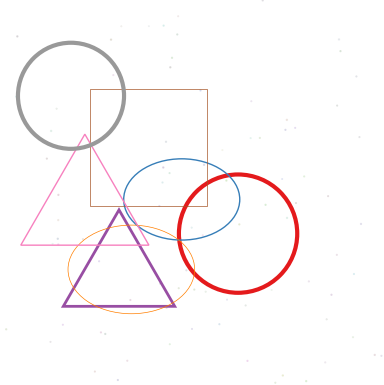[{"shape": "circle", "thickness": 3, "radius": 0.77, "center": [0.618, 0.393]}, {"shape": "oval", "thickness": 1, "radius": 0.75, "center": [0.472, 0.482]}, {"shape": "triangle", "thickness": 2, "radius": 0.84, "center": [0.309, 0.288]}, {"shape": "oval", "thickness": 0.5, "radius": 0.82, "center": [0.341, 0.3]}, {"shape": "square", "thickness": 0.5, "radius": 0.76, "center": [0.385, 0.616]}, {"shape": "triangle", "thickness": 1, "radius": 0.96, "center": [0.22, 0.459]}, {"shape": "circle", "thickness": 3, "radius": 0.69, "center": [0.184, 0.751]}]